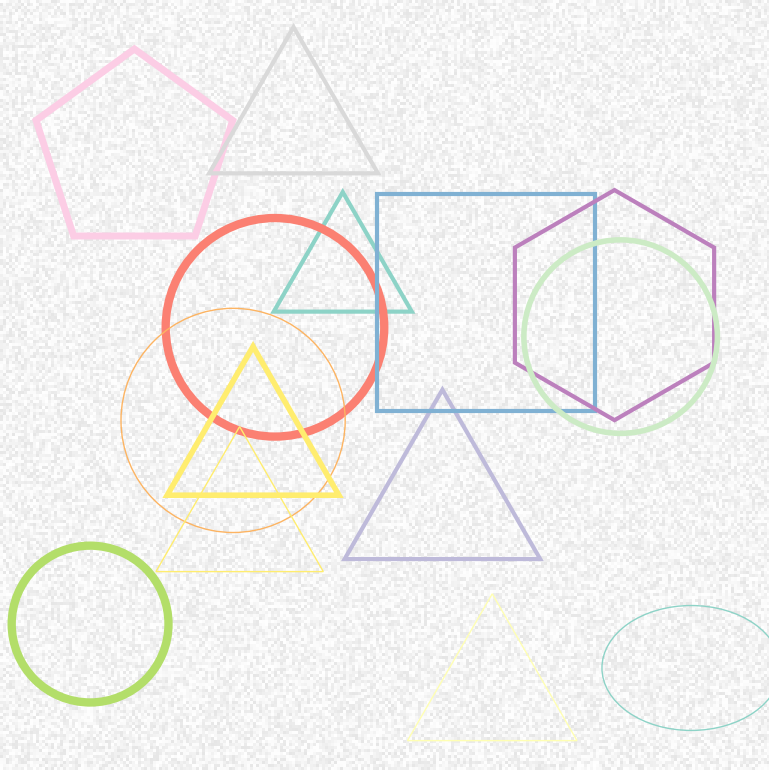[{"shape": "triangle", "thickness": 1.5, "radius": 0.52, "center": [0.445, 0.647]}, {"shape": "oval", "thickness": 0.5, "radius": 0.58, "center": [0.898, 0.132]}, {"shape": "triangle", "thickness": 0.5, "radius": 0.64, "center": [0.639, 0.102]}, {"shape": "triangle", "thickness": 1.5, "radius": 0.73, "center": [0.575, 0.347]}, {"shape": "circle", "thickness": 3, "radius": 0.71, "center": [0.357, 0.575]}, {"shape": "square", "thickness": 1.5, "radius": 0.71, "center": [0.631, 0.607]}, {"shape": "circle", "thickness": 0.5, "radius": 0.73, "center": [0.303, 0.454]}, {"shape": "circle", "thickness": 3, "radius": 0.51, "center": [0.117, 0.19]}, {"shape": "pentagon", "thickness": 2.5, "radius": 0.67, "center": [0.175, 0.802]}, {"shape": "triangle", "thickness": 1.5, "radius": 0.63, "center": [0.381, 0.838]}, {"shape": "hexagon", "thickness": 1.5, "radius": 0.75, "center": [0.798, 0.604]}, {"shape": "circle", "thickness": 2, "radius": 0.63, "center": [0.806, 0.563]}, {"shape": "triangle", "thickness": 0.5, "radius": 0.63, "center": [0.311, 0.32]}, {"shape": "triangle", "thickness": 2, "radius": 0.64, "center": [0.329, 0.421]}]